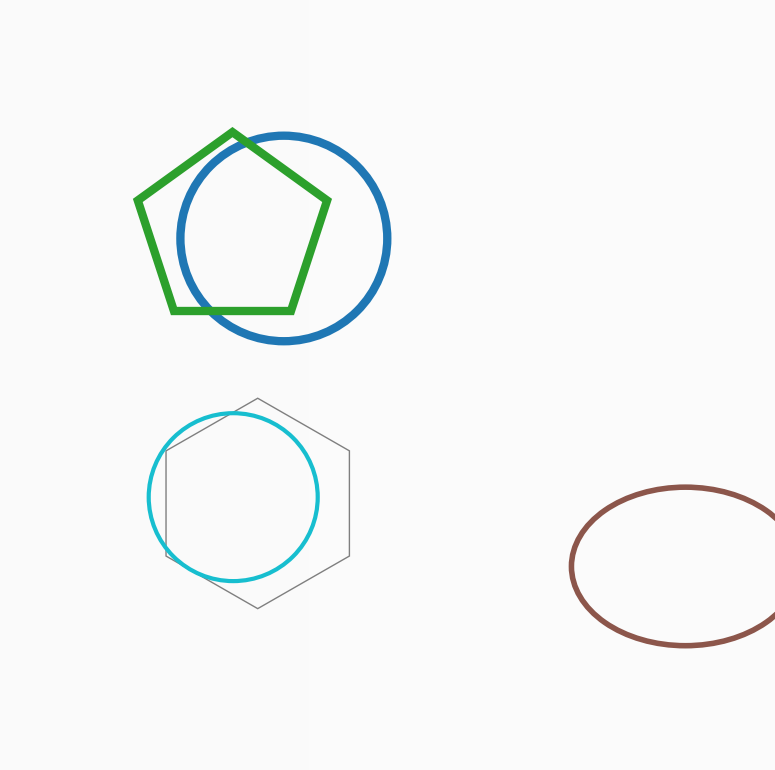[{"shape": "circle", "thickness": 3, "radius": 0.67, "center": [0.366, 0.69]}, {"shape": "pentagon", "thickness": 3, "radius": 0.64, "center": [0.3, 0.7]}, {"shape": "oval", "thickness": 2, "radius": 0.74, "center": [0.884, 0.264]}, {"shape": "hexagon", "thickness": 0.5, "radius": 0.68, "center": [0.333, 0.346]}, {"shape": "circle", "thickness": 1.5, "radius": 0.55, "center": [0.301, 0.354]}]